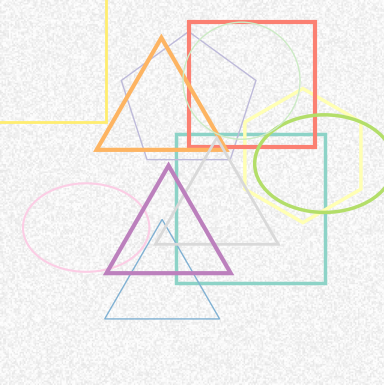[{"shape": "square", "thickness": 2.5, "radius": 0.96, "center": [0.651, 0.458]}, {"shape": "hexagon", "thickness": 2.5, "radius": 0.87, "center": [0.787, 0.596]}, {"shape": "pentagon", "thickness": 1, "radius": 0.92, "center": [0.49, 0.734]}, {"shape": "square", "thickness": 3, "radius": 0.82, "center": [0.655, 0.781]}, {"shape": "triangle", "thickness": 1, "radius": 0.86, "center": [0.421, 0.258]}, {"shape": "triangle", "thickness": 3, "radius": 0.97, "center": [0.419, 0.708]}, {"shape": "oval", "thickness": 2.5, "radius": 0.91, "center": [0.843, 0.575]}, {"shape": "oval", "thickness": 1.5, "radius": 0.82, "center": [0.224, 0.409]}, {"shape": "triangle", "thickness": 2, "radius": 0.92, "center": [0.563, 0.458]}, {"shape": "triangle", "thickness": 3, "radius": 0.93, "center": [0.438, 0.384]}, {"shape": "circle", "thickness": 1, "radius": 0.76, "center": [0.627, 0.79]}, {"shape": "square", "thickness": 2, "radius": 0.85, "center": [0.105, 0.853]}]